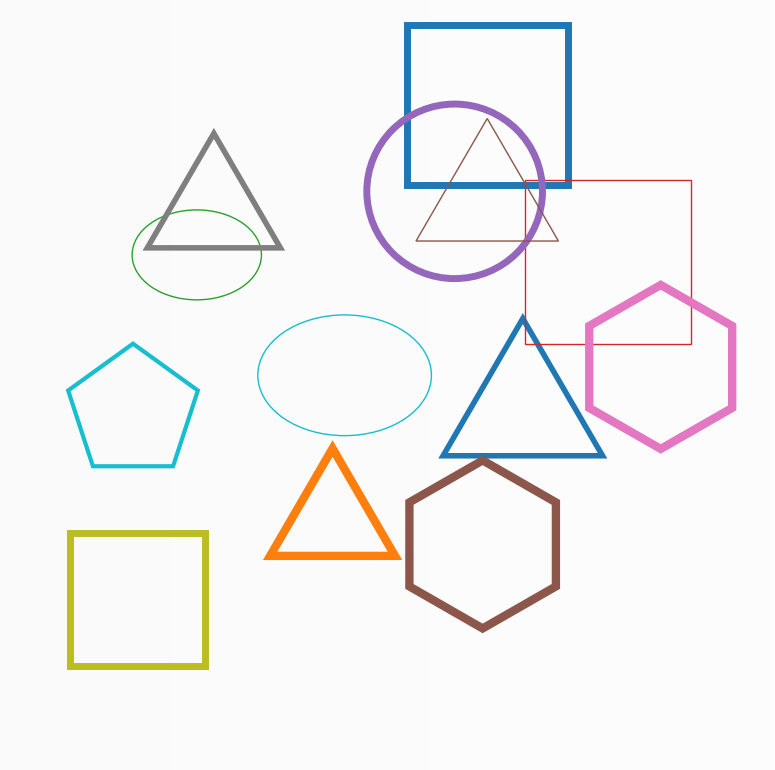[{"shape": "square", "thickness": 2.5, "radius": 0.52, "center": [0.63, 0.863]}, {"shape": "triangle", "thickness": 2, "radius": 0.59, "center": [0.675, 0.467]}, {"shape": "triangle", "thickness": 3, "radius": 0.46, "center": [0.429, 0.325]}, {"shape": "oval", "thickness": 0.5, "radius": 0.42, "center": [0.254, 0.669]}, {"shape": "square", "thickness": 0.5, "radius": 0.53, "center": [0.785, 0.66]}, {"shape": "circle", "thickness": 2.5, "radius": 0.57, "center": [0.587, 0.752]}, {"shape": "triangle", "thickness": 0.5, "radius": 0.53, "center": [0.629, 0.74]}, {"shape": "hexagon", "thickness": 3, "radius": 0.55, "center": [0.623, 0.293]}, {"shape": "hexagon", "thickness": 3, "radius": 0.53, "center": [0.853, 0.523]}, {"shape": "triangle", "thickness": 2, "radius": 0.5, "center": [0.276, 0.728]}, {"shape": "square", "thickness": 2.5, "radius": 0.43, "center": [0.177, 0.221]}, {"shape": "oval", "thickness": 0.5, "radius": 0.56, "center": [0.445, 0.513]}, {"shape": "pentagon", "thickness": 1.5, "radius": 0.44, "center": [0.172, 0.466]}]